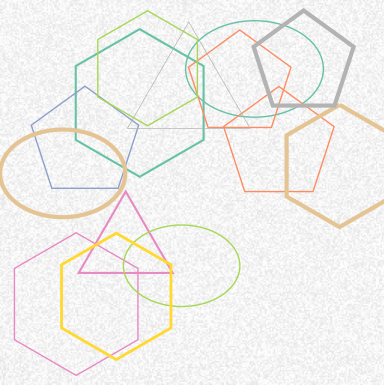[{"shape": "hexagon", "thickness": 1.5, "radius": 0.96, "center": [0.363, 0.733]}, {"shape": "oval", "thickness": 1, "radius": 0.89, "center": [0.661, 0.821]}, {"shape": "pentagon", "thickness": 1, "radius": 0.7, "center": [0.623, 0.782]}, {"shape": "pentagon", "thickness": 1, "radius": 0.75, "center": [0.724, 0.625]}, {"shape": "pentagon", "thickness": 1, "radius": 0.73, "center": [0.221, 0.63]}, {"shape": "triangle", "thickness": 1.5, "radius": 0.7, "center": [0.327, 0.362]}, {"shape": "hexagon", "thickness": 1, "radius": 0.93, "center": [0.198, 0.21]}, {"shape": "oval", "thickness": 1, "radius": 0.76, "center": [0.472, 0.31]}, {"shape": "hexagon", "thickness": 1, "radius": 0.75, "center": [0.383, 0.823]}, {"shape": "hexagon", "thickness": 2, "radius": 0.82, "center": [0.302, 0.23]}, {"shape": "oval", "thickness": 3, "radius": 0.81, "center": [0.163, 0.55]}, {"shape": "hexagon", "thickness": 3, "radius": 0.79, "center": [0.882, 0.569]}, {"shape": "triangle", "thickness": 0.5, "radius": 0.92, "center": [0.49, 0.758]}, {"shape": "pentagon", "thickness": 3, "radius": 0.68, "center": [0.789, 0.836]}]